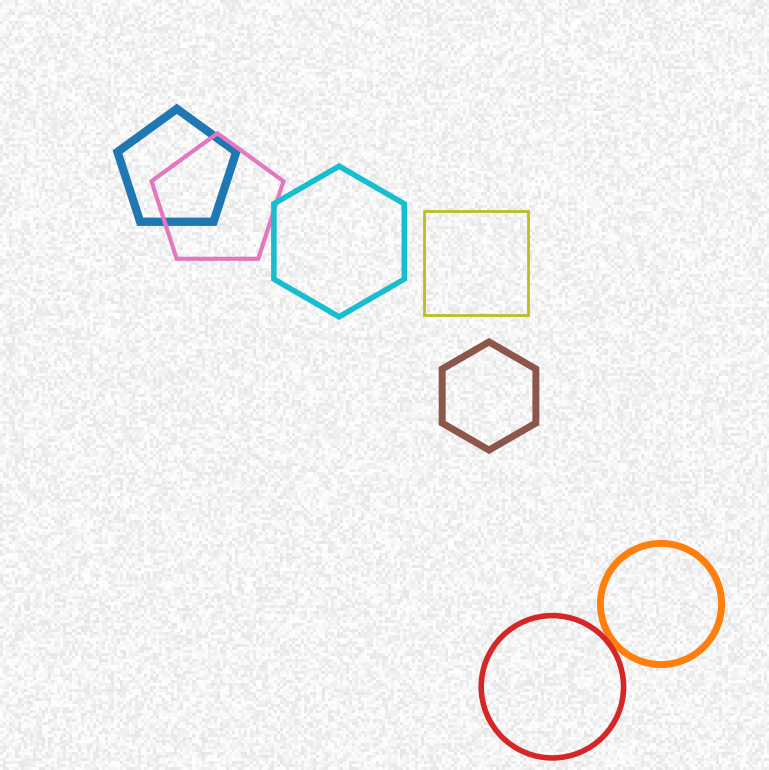[{"shape": "pentagon", "thickness": 3, "radius": 0.41, "center": [0.23, 0.778]}, {"shape": "circle", "thickness": 2.5, "radius": 0.39, "center": [0.858, 0.216]}, {"shape": "circle", "thickness": 2, "radius": 0.46, "center": [0.717, 0.108]}, {"shape": "hexagon", "thickness": 2.5, "radius": 0.35, "center": [0.635, 0.486]}, {"shape": "pentagon", "thickness": 1.5, "radius": 0.45, "center": [0.282, 0.737]}, {"shape": "square", "thickness": 1, "radius": 0.34, "center": [0.619, 0.658]}, {"shape": "hexagon", "thickness": 2, "radius": 0.49, "center": [0.44, 0.686]}]